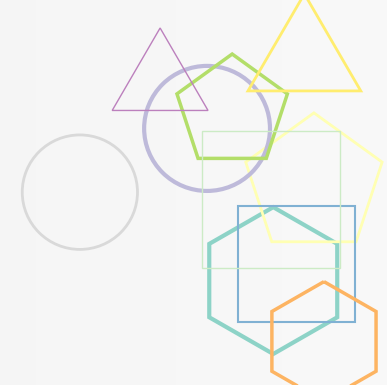[{"shape": "hexagon", "thickness": 3, "radius": 0.95, "center": [0.705, 0.271]}, {"shape": "pentagon", "thickness": 2, "radius": 0.93, "center": [0.81, 0.522]}, {"shape": "circle", "thickness": 3, "radius": 0.81, "center": [0.534, 0.666]}, {"shape": "square", "thickness": 1.5, "radius": 0.76, "center": [0.765, 0.314]}, {"shape": "hexagon", "thickness": 2.5, "radius": 0.78, "center": [0.836, 0.113]}, {"shape": "pentagon", "thickness": 2.5, "radius": 0.75, "center": [0.599, 0.71]}, {"shape": "circle", "thickness": 2, "radius": 0.74, "center": [0.206, 0.501]}, {"shape": "triangle", "thickness": 1, "radius": 0.71, "center": [0.413, 0.784]}, {"shape": "square", "thickness": 1, "radius": 0.89, "center": [0.7, 0.482]}, {"shape": "triangle", "thickness": 2, "radius": 0.84, "center": [0.785, 0.848]}]